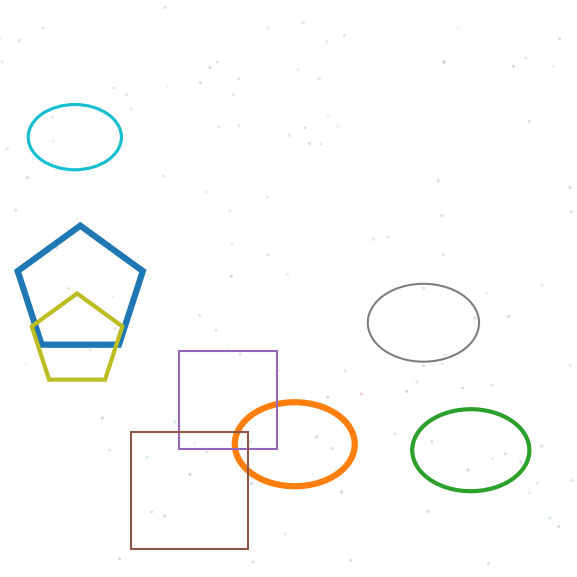[{"shape": "pentagon", "thickness": 3, "radius": 0.57, "center": [0.139, 0.494]}, {"shape": "oval", "thickness": 3, "radius": 0.52, "center": [0.51, 0.23]}, {"shape": "oval", "thickness": 2, "radius": 0.51, "center": [0.815, 0.22]}, {"shape": "square", "thickness": 1, "radius": 0.42, "center": [0.395, 0.306]}, {"shape": "square", "thickness": 1, "radius": 0.51, "center": [0.329, 0.15]}, {"shape": "oval", "thickness": 1, "radius": 0.48, "center": [0.733, 0.44]}, {"shape": "pentagon", "thickness": 2, "radius": 0.41, "center": [0.133, 0.408]}, {"shape": "oval", "thickness": 1.5, "radius": 0.4, "center": [0.13, 0.762]}]